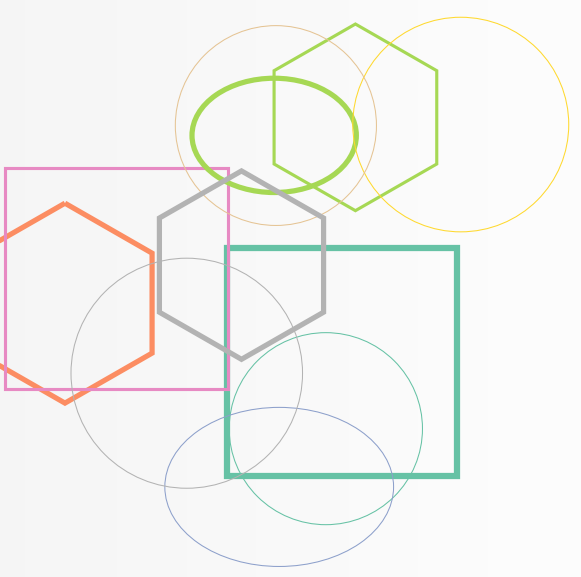[{"shape": "circle", "thickness": 0.5, "radius": 0.83, "center": [0.561, 0.257]}, {"shape": "square", "thickness": 3, "radius": 0.99, "center": [0.589, 0.373]}, {"shape": "hexagon", "thickness": 2.5, "radius": 0.87, "center": [0.112, 0.474]}, {"shape": "oval", "thickness": 0.5, "radius": 0.98, "center": [0.48, 0.156]}, {"shape": "square", "thickness": 1.5, "radius": 0.96, "center": [0.2, 0.517]}, {"shape": "oval", "thickness": 2.5, "radius": 0.71, "center": [0.472, 0.765]}, {"shape": "hexagon", "thickness": 1.5, "radius": 0.81, "center": [0.611, 0.796]}, {"shape": "circle", "thickness": 0.5, "radius": 0.93, "center": [0.793, 0.783]}, {"shape": "circle", "thickness": 0.5, "radius": 0.87, "center": [0.475, 0.782]}, {"shape": "circle", "thickness": 0.5, "radius": 1.0, "center": [0.321, 0.353]}, {"shape": "hexagon", "thickness": 2.5, "radius": 0.82, "center": [0.415, 0.54]}]